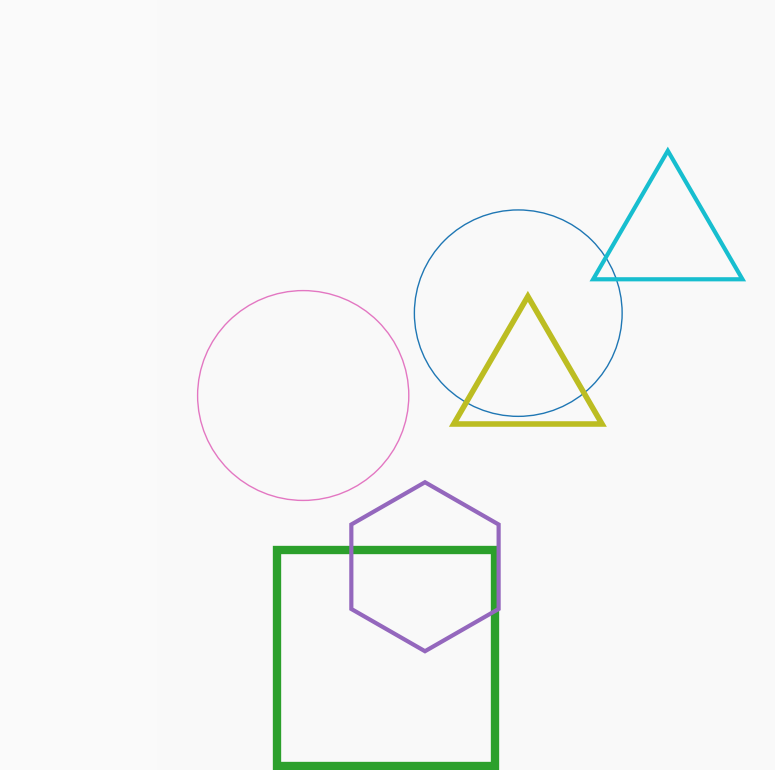[{"shape": "circle", "thickness": 0.5, "radius": 0.67, "center": [0.669, 0.593]}, {"shape": "square", "thickness": 3, "radius": 0.7, "center": [0.498, 0.146]}, {"shape": "hexagon", "thickness": 1.5, "radius": 0.55, "center": [0.548, 0.264]}, {"shape": "circle", "thickness": 0.5, "radius": 0.68, "center": [0.391, 0.486]}, {"shape": "triangle", "thickness": 2, "radius": 0.55, "center": [0.681, 0.505]}, {"shape": "triangle", "thickness": 1.5, "radius": 0.56, "center": [0.862, 0.693]}]